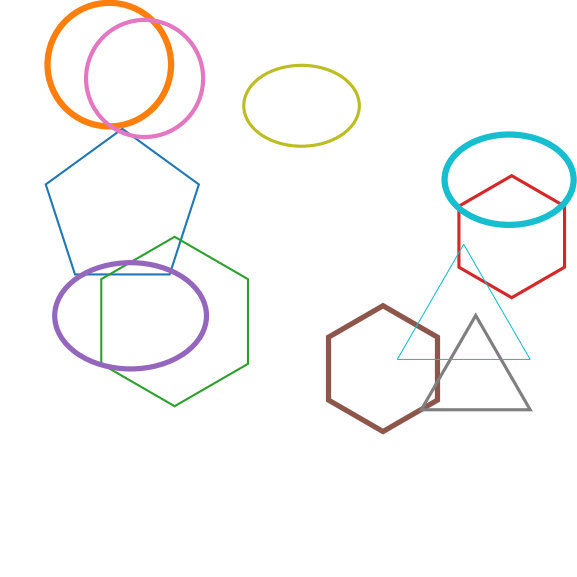[{"shape": "pentagon", "thickness": 1, "radius": 0.7, "center": [0.212, 0.637]}, {"shape": "circle", "thickness": 3, "radius": 0.53, "center": [0.189, 0.887]}, {"shape": "hexagon", "thickness": 1, "radius": 0.73, "center": [0.302, 0.442]}, {"shape": "hexagon", "thickness": 1.5, "radius": 0.53, "center": [0.886, 0.589]}, {"shape": "oval", "thickness": 2.5, "radius": 0.66, "center": [0.226, 0.452]}, {"shape": "hexagon", "thickness": 2.5, "radius": 0.54, "center": [0.663, 0.361]}, {"shape": "circle", "thickness": 2, "radius": 0.51, "center": [0.25, 0.863]}, {"shape": "triangle", "thickness": 1.5, "radius": 0.54, "center": [0.824, 0.344]}, {"shape": "oval", "thickness": 1.5, "radius": 0.5, "center": [0.522, 0.816]}, {"shape": "oval", "thickness": 3, "radius": 0.56, "center": [0.882, 0.688]}, {"shape": "triangle", "thickness": 0.5, "radius": 0.66, "center": [0.803, 0.443]}]